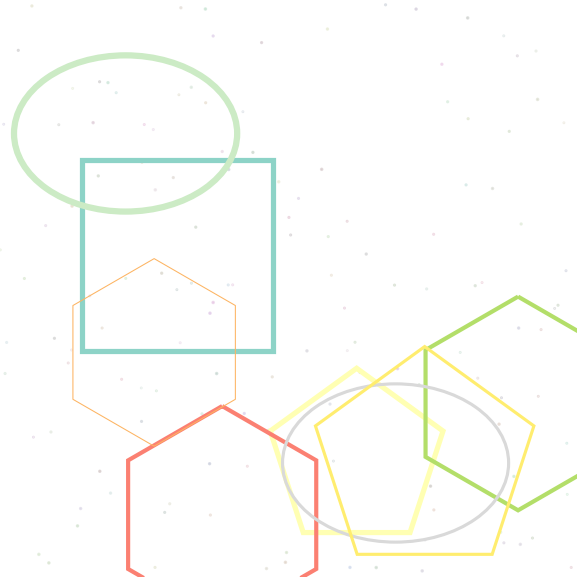[{"shape": "square", "thickness": 2.5, "radius": 0.83, "center": [0.307, 0.556]}, {"shape": "pentagon", "thickness": 2.5, "radius": 0.79, "center": [0.618, 0.204]}, {"shape": "hexagon", "thickness": 2, "radius": 0.94, "center": [0.385, 0.108]}, {"shape": "hexagon", "thickness": 0.5, "radius": 0.81, "center": [0.267, 0.389]}, {"shape": "hexagon", "thickness": 2, "radius": 0.93, "center": [0.897, 0.3]}, {"shape": "oval", "thickness": 1.5, "radius": 0.98, "center": [0.685, 0.197]}, {"shape": "oval", "thickness": 3, "radius": 0.97, "center": [0.217, 0.768]}, {"shape": "pentagon", "thickness": 1.5, "radius": 0.99, "center": [0.735, 0.2]}]